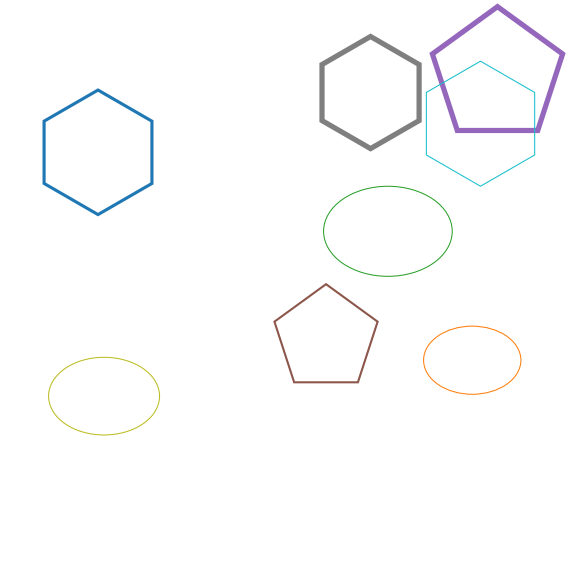[{"shape": "hexagon", "thickness": 1.5, "radius": 0.54, "center": [0.17, 0.735]}, {"shape": "oval", "thickness": 0.5, "radius": 0.42, "center": [0.818, 0.375]}, {"shape": "oval", "thickness": 0.5, "radius": 0.56, "center": [0.672, 0.599]}, {"shape": "pentagon", "thickness": 2.5, "radius": 0.59, "center": [0.861, 0.869]}, {"shape": "pentagon", "thickness": 1, "radius": 0.47, "center": [0.565, 0.413]}, {"shape": "hexagon", "thickness": 2.5, "radius": 0.49, "center": [0.642, 0.839]}, {"shape": "oval", "thickness": 0.5, "radius": 0.48, "center": [0.18, 0.313]}, {"shape": "hexagon", "thickness": 0.5, "radius": 0.54, "center": [0.832, 0.785]}]